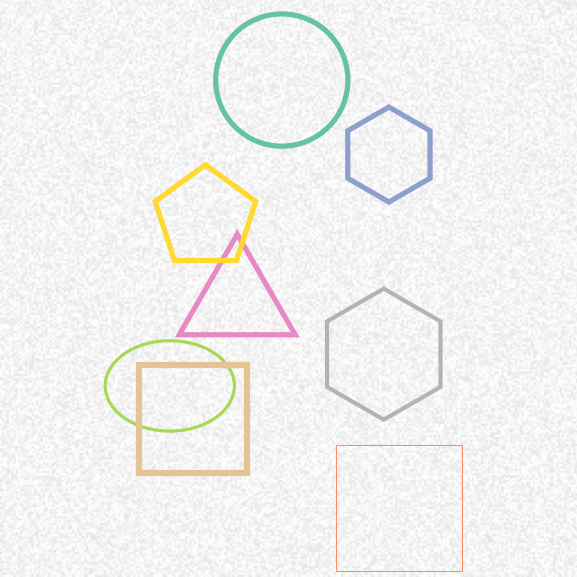[{"shape": "circle", "thickness": 2.5, "radius": 0.57, "center": [0.488, 0.86]}, {"shape": "square", "thickness": 0.5, "radius": 0.55, "center": [0.691, 0.119]}, {"shape": "hexagon", "thickness": 2.5, "radius": 0.41, "center": [0.673, 0.732]}, {"shape": "triangle", "thickness": 2.5, "radius": 0.58, "center": [0.411, 0.477]}, {"shape": "oval", "thickness": 1.5, "radius": 0.56, "center": [0.294, 0.331]}, {"shape": "pentagon", "thickness": 2.5, "radius": 0.46, "center": [0.356, 0.622]}, {"shape": "square", "thickness": 3, "radius": 0.47, "center": [0.335, 0.273]}, {"shape": "hexagon", "thickness": 2, "radius": 0.57, "center": [0.665, 0.386]}]